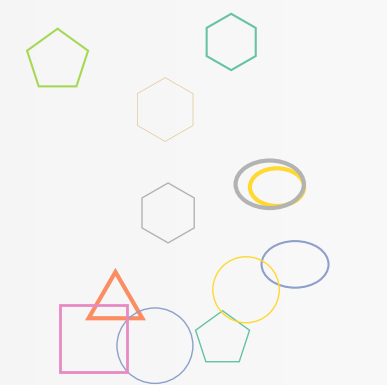[{"shape": "hexagon", "thickness": 1.5, "radius": 0.37, "center": [0.597, 0.891]}, {"shape": "pentagon", "thickness": 1, "radius": 0.37, "center": [0.574, 0.12]}, {"shape": "triangle", "thickness": 3, "radius": 0.4, "center": [0.298, 0.213]}, {"shape": "oval", "thickness": 1.5, "radius": 0.43, "center": [0.761, 0.313]}, {"shape": "circle", "thickness": 1, "radius": 0.49, "center": [0.4, 0.102]}, {"shape": "square", "thickness": 2, "radius": 0.43, "center": [0.241, 0.12]}, {"shape": "pentagon", "thickness": 1.5, "radius": 0.41, "center": [0.149, 0.843]}, {"shape": "oval", "thickness": 3, "radius": 0.35, "center": [0.715, 0.514]}, {"shape": "circle", "thickness": 1, "radius": 0.43, "center": [0.635, 0.247]}, {"shape": "hexagon", "thickness": 0.5, "radius": 0.41, "center": [0.426, 0.715]}, {"shape": "oval", "thickness": 3, "radius": 0.44, "center": [0.696, 0.521]}, {"shape": "hexagon", "thickness": 1, "radius": 0.39, "center": [0.434, 0.447]}]